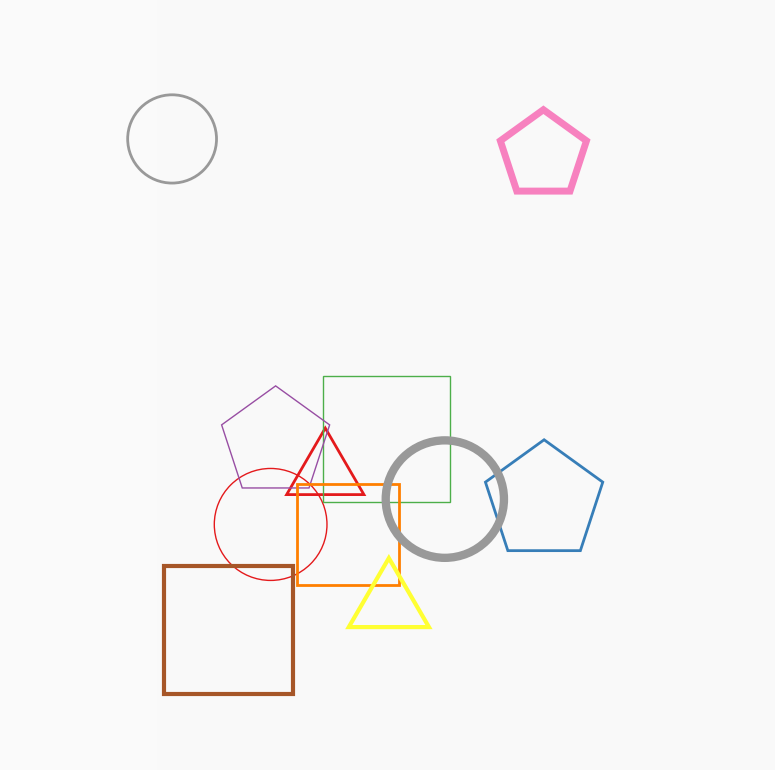[{"shape": "circle", "thickness": 0.5, "radius": 0.36, "center": [0.349, 0.319]}, {"shape": "triangle", "thickness": 1, "radius": 0.29, "center": [0.42, 0.386]}, {"shape": "pentagon", "thickness": 1, "radius": 0.4, "center": [0.702, 0.349]}, {"shape": "square", "thickness": 0.5, "radius": 0.41, "center": [0.499, 0.429]}, {"shape": "pentagon", "thickness": 0.5, "radius": 0.37, "center": [0.356, 0.426]}, {"shape": "square", "thickness": 1, "radius": 0.33, "center": [0.449, 0.306]}, {"shape": "triangle", "thickness": 1.5, "radius": 0.3, "center": [0.502, 0.215]}, {"shape": "square", "thickness": 1.5, "radius": 0.42, "center": [0.295, 0.182]}, {"shape": "pentagon", "thickness": 2.5, "radius": 0.29, "center": [0.701, 0.799]}, {"shape": "circle", "thickness": 1, "radius": 0.29, "center": [0.222, 0.82]}, {"shape": "circle", "thickness": 3, "radius": 0.38, "center": [0.574, 0.352]}]